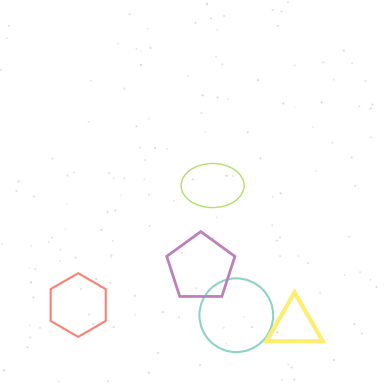[{"shape": "circle", "thickness": 1.5, "radius": 0.48, "center": [0.614, 0.181]}, {"shape": "hexagon", "thickness": 1.5, "radius": 0.41, "center": [0.203, 0.208]}, {"shape": "oval", "thickness": 1, "radius": 0.41, "center": [0.552, 0.518]}, {"shape": "pentagon", "thickness": 2, "radius": 0.47, "center": [0.522, 0.305]}, {"shape": "triangle", "thickness": 3, "radius": 0.42, "center": [0.765, 0.156]}]